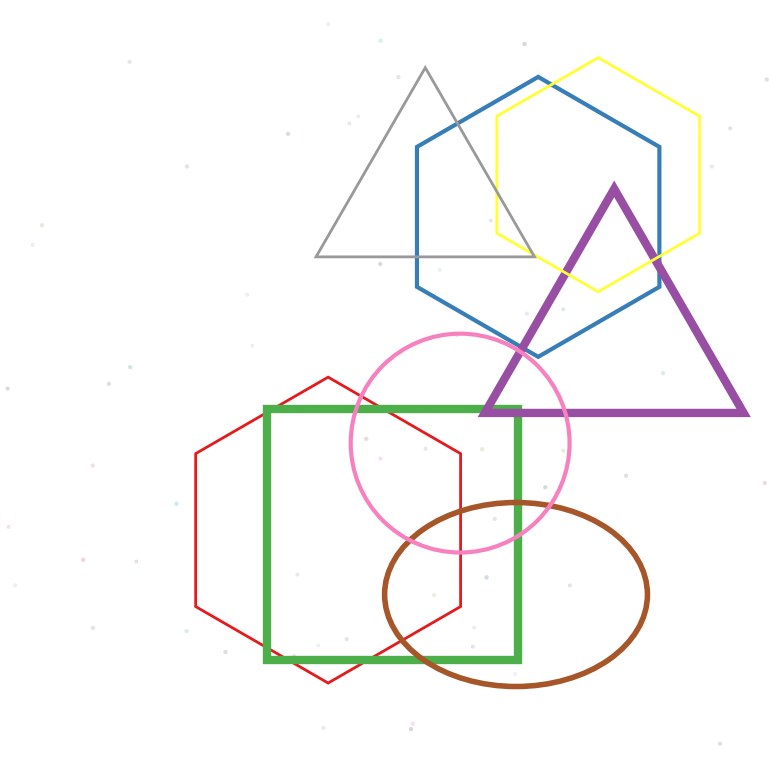[{"shape": "hexagon", "thickness": 1, "radius": 0.99, "center": [0.426, 0.312]}, {"shape": "hexagon", "thickness": 1.5, "radius": 0.91, "center": [0.699, 0.718]}, {"shape": "square", "thickness": 3, "radius": 0.81, "center": [0.509, 0.306]}, {"shape": "triangle", "thickness": 3, "radius": 0.97, "center": [0.798, 0.561]}, {"shape": "hexagon", "thickness": 1, "radius": 0.76, "center": [0.777, 0.773]}, {"shape": "oval", "thickness": 2, "radius": 0.85, "center": [0.67, 0.228]}, {"shape": "circle", "thickness": 1.5, "radius": 0.71, "center": [0.598, 0.425]}, {"shape": "triangle", "thickness": 1, "radius": 0.82, "center": [0.552, 0.748]}]